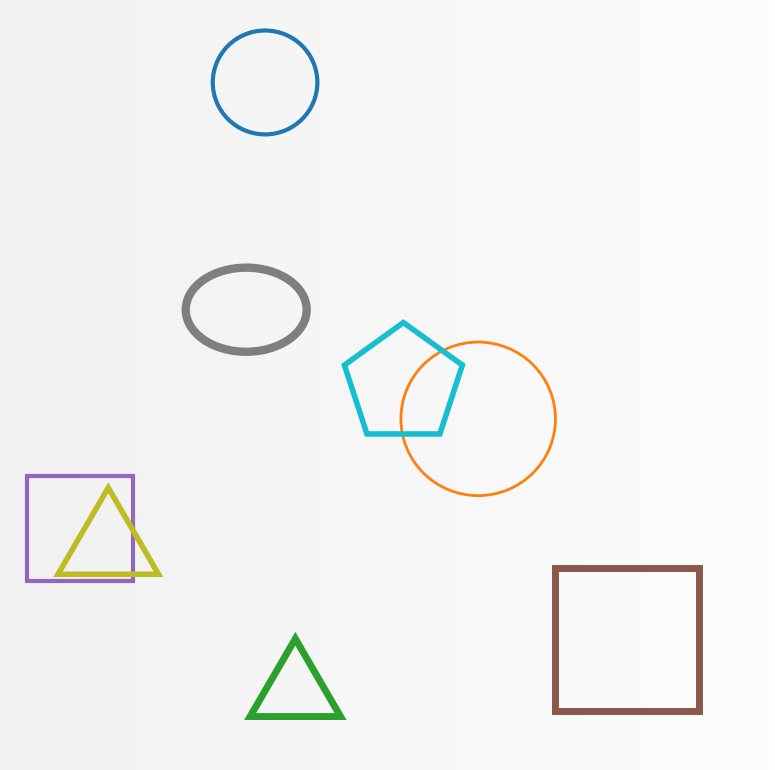[{"shape": "circle", "thickness": 1.5, "radius": 0.34, "center": [0.342, 0.893]}, {"shape": "circle", "thickness": 1, "radius": 0.5, "center": [0.617, 0.456]}, {"shape": "triangle", "thickness": 2.5, "radius": 0.34, "center": [0.381, 0.103]}, {"shape": "square", "thickness": 1.5, "radius": 0.34, "center": [0.103, 0.314]}, {"shape": "square", "thickness": 2.5, "radius": 0.46, "center": [0.809, 0.169]}, {"shape": "oval", "thickness": 3, "radius": 0.39, "center": [0.318, 0.598]}, {"shape": "triangle", "thickness": 2, "radius": 0.37, "center": [0.14, 0.292]}, {"shape": "pentagon", "thickness": 2, "radius": 0.4, "center": [0.521, 0.501]}]